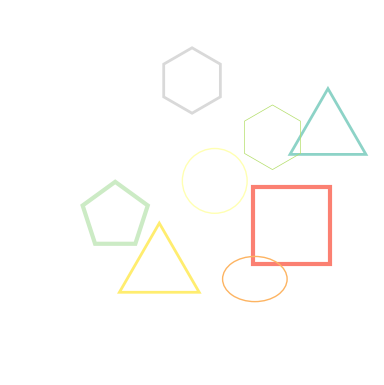[{"shape": "triangle", "thickness": 2, "radius": 0.57, "center": [0.852, 0.656]}, {"shape": "circle", "thickness": 1, "radius": 0.42, "center": [0.558, 0.53]}, {"shape": "square", "thickness": 3, "radius": 0.5, "center": [0.757, 0.415]}, {"shape": "oval", "thickness": 1, "radius": 0.42, "center": [0.662, 0.275]}, {"shape": "hexagon", "thickness": 0.5, "radius": 0.42, "center": [0.708, 0.643]}, {"shape": "hexagon", "thickness": 2, "radius": 0.42, "center": [0.499, 0.791]}, {"shape": "pentagon", "thickness": 3, "radius": 0.44, "center": [0.299, 0.439]}, {"shape": "triangle", "thickness": 2, "radius": 0.6, "center": [0.414, 0.301]}]